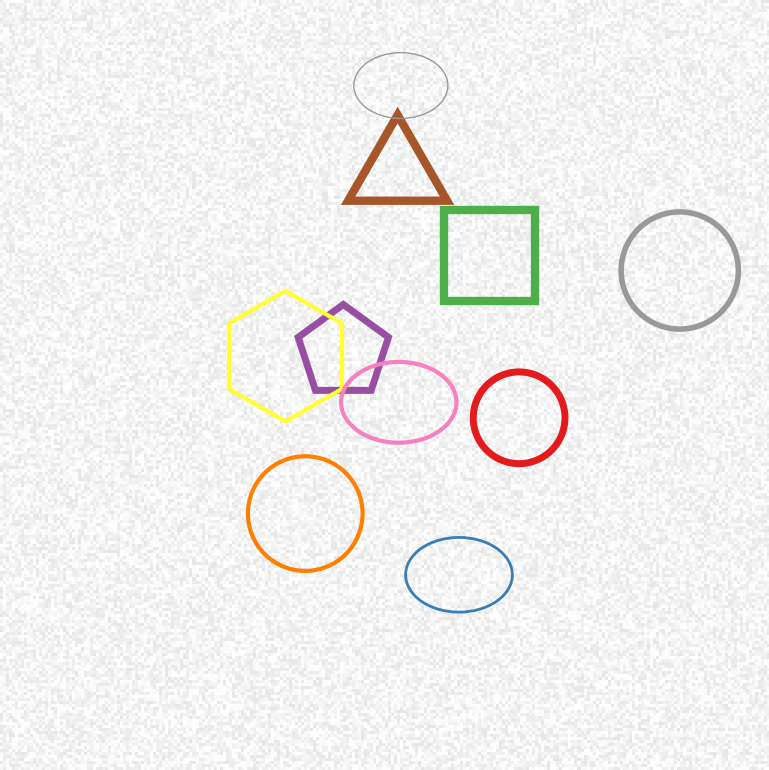[{"shape": "circle", "thickness": 2.5, "radius": 0.3, "center": [0.674, 0.457]}, {"shape": "oval", "thickness": 1, "radius": 0.35, "center": [0.596, 0.254]}, {"shape": "square", "thickness": 3, "radius": 0.29, "center": [0.636, 0.668]}, {"shape": "pentagon", "thickness": 2.5, "radius": 0.31, "center": [0.446, 0.543]}, {"shape": "circle", "thickness": 1.5, "radius": 0.37, "center": [0.396, 0.333]}, {"shape": "hexagon", "thickness": 1.5, "radius": 0.42, "center": [0.371, 0.537]}, {"shape": "triangle", "thickness": 3, "radius": 0.37, "center": [0.516, 0.776]}, {"shape": "oval", "thickness": 1.5, "radius": 0.37, "center": [0.518, 0.478]}, {"shape": "oval", "thickness": 0.5, "radius": 0.31, "center": [0.521, 0.889]}, {"shape": "circle", "thickness": 2, "radius": 0.38, "center": [0.883, 0.649]}]